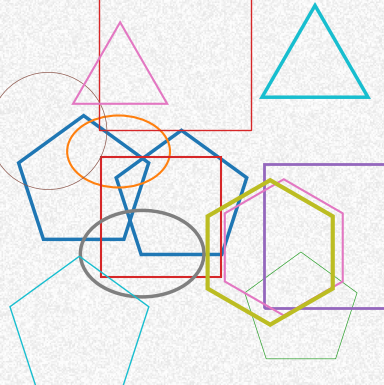[{"shape": "pentagon", "thickness": 2.5, "radius": 0.89, "center": [0.471, 0.483]}, {"shape": "pentagon", "thickness": 2.5, "radius": 0.89, "center": [0.217, 0.522]}, {"shape": "oval", "thickness": 1.5, "radius": 0.67, "center": [0.308, 0.607]}, {"shape": "pentagon", "thickness": 0.5, "radius": 0.77, "center": [0.782, 0.192]}, {"shape": "square", "thickness": 1.5, "radius": 0.78, "center": [0.419, 0.437]}, {"shape": "square", "thickness": 1, "radius": 0.99, "center": [0.455, 0.86]}, {"shape": "square", "thickness": 2, "radius": 0.93, "center": [0.871, 0.387]}, {"shape": "circle", "thickness": 0.5, "radius": 0.76, "center": [0.125, 0.66]}, {"shape": "hexagon", "thickness": 1.5, "radius": 0.88, "center": [0.737, 0.357]}, {"shape": "triangle", "thickness": 1.5, "radius": 0.71, "center": [0.312, 0.801]}, {"shape": "oval", "thickness": 2.5, "radius": 0.8, "center": [0.369, 0.341]}, {"shape": "hexagon", "thickness": 3, "radius": 0.94, "center": [0.702, 0.344]}, {"shape": "triangle", "thickness": 2.5, "radius": 0.79, "center": [0.818, 0.827]}, {"shape": "pentagon", "thickness": 1, "radius": 0.95, "center": [0.206, 0.145]}]